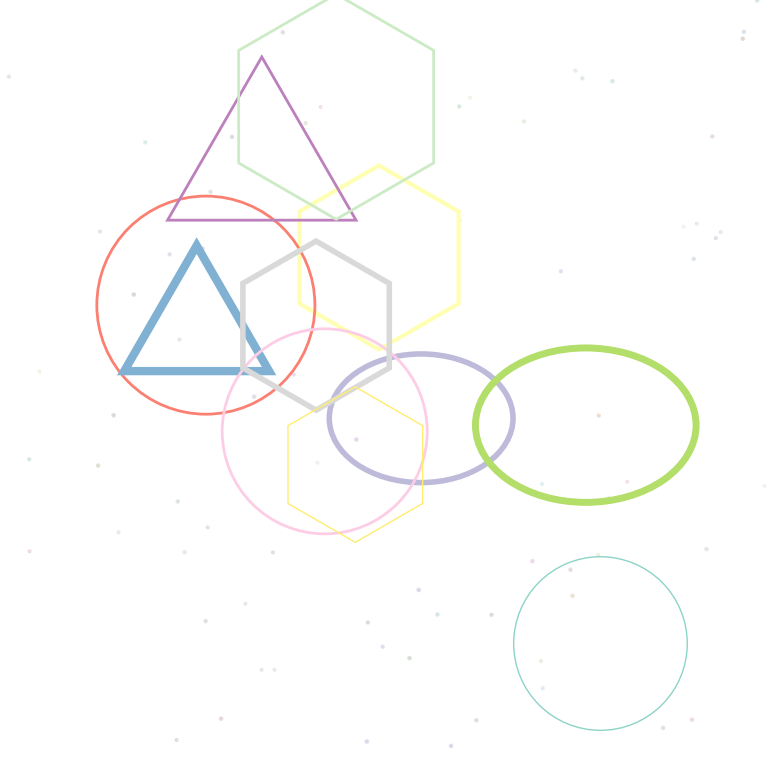[{"shape": "circle", "thickness": 0.5, "radius": 0.56, "center": [0.78, 0.164]}, {"shape": "hexagon", "thickness": 1.5, "radius": 0.6, "center": [0.492, 0.666]}, {"shape": "oval", "thickness": 2, "radius": 0.6, "center": [0.547, 0.457]}, {"shape": "circle", "thickness": 1, "radius": 0.71, "center": [0.267, 0.604]}, {"shape": "triangle", "thickness": 3, "radius": 0.54, "center": [0.255, 0.572]}, {"shape": "oval", "thickness": 2.5, "radius": 0.72, "center": [0.761, 0.448]}, {"shape": "circle", "thickness": 1, "radius": 0.67, "center": [0.422, 0.44]}, {"shape": "hexagon", "thickness": 2, "radius": 0.55, "center": [0.411, 0.577]}, {"shape": "triangle", "thickness": 1, "radius": 0.71, "center": [0.34, 0.785]}, {"shape": "hexagon", "thickness": 1, "radius": 0.73, "center": [0.437, 0.861]}, {"shape": "hexagon", "thickness": 0.5, "radius": 0.5, "center": [0.461, 0.397]}]